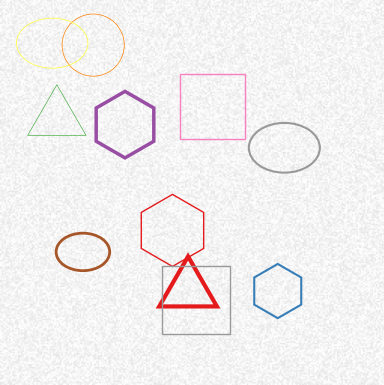[{"shape": "triangle", "thickness": 3, "radius": 0.43, "center": [0.488, 0.247]}, {"shape": "hexagon", "thickness": 1, "radius": 0.47, "center": [0.448, 0.401]}, {"shape": "hexagon", "thickness": 1.5, "radius": 0.35, "center": [0.721, 0.244]}, {"shape": "triangle", "thickness": 0.5, "radius": 0.44, "center": [0.148, 0.692]}, {"shape": "hexagon", "thickness": 2.5, "radius": 0.43, "center": [0.325, 0.676]}, {"shape": "circle", "thickness": 0.5, "radius": 0.4, "center": [0.242, 0.883]}, {"shape": "oval", "thickness": 0.5, "radius": 0.46, "center": [0.136, 0.888]}, {"shape": "oval", "thickness": 2, "radius": 0.35, "center": [0.215, 0.346]}, {"shape": "square", "thickness": 1, "radius": 0.42, "center": [0.552, 0.723]}, {"shape": "oval", "thickness": 1.5, "radius": 0.46, "center": [0.739, 0.616]}, {"shape": "square", "thickness": 1, "radius": 0.44, "center": [0.51, 0.22]}]